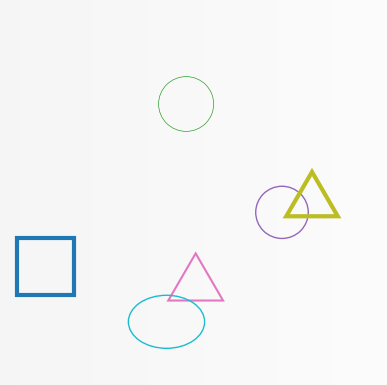[{"shape": "square", "thickness": 3, "radius": 0.37, "center": [0.117, 0.308]}, {"shape": "circle", "thickness": 0.5, "radius": 0.36, "center": [0.48, 0.73]}, {"shape": "circle", "thickness": 1, "radius": 0.34, "center": [0.728, 0.448]}, {"shape": "triangle", "thickness": 1.5, "radius": 0.41, "center": [0.505, 0.26]}, {"shape": "triangle", "thickness": 3, "radius": 0.38, "center": [0.805, 0.477]}, {"shape": "oval", "thickness": 1, "radius": 0.49, "center": [0.43, 0.164]}]